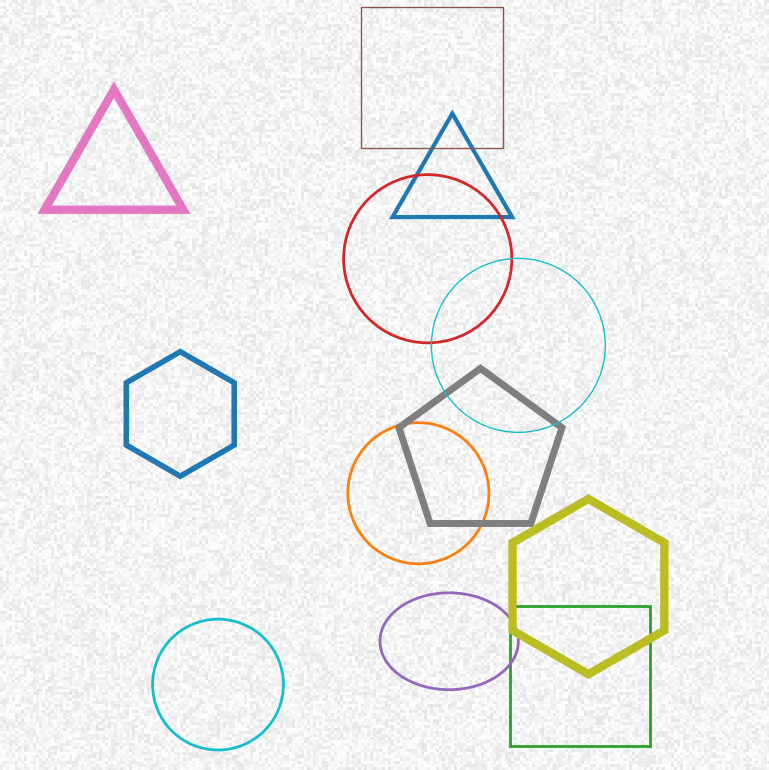[{"shape": "hexagon", "thickness": 2, "radius": 0.4, "center": [0.234, 0.462]}, {"shape": "triangle", "thickness": 1.5, "radius": 0.45, "center": [0.587, 0.763]}, {"shape": "circle", "thickness": 1, "radius": 0.46, "center": [0.543, 0.359]}, {"shape": "square", "thickness": 1, "radius": 0.45, "center": [0.753, 0.122]}, {"shape": "circle", "thickness": 1, "radius": 0.55, "center": [0.556, 0.664]}, {"shape": "oval", "thickness": 1, "radius": 0.45, "center": [0.583, 0.167]}, {"shape": "square", "thickness": 0.5, "radius": 0.46, "center": [0.561, 0.9]}, {"shape": "triangle", "thickness": 3, "radius": 0.52, "center": [0.148, 0.78]}, {"shape": "pentagon", "thickness": 2.5, "radius": 0.56, "center": [0.624, 0.41]}, {"shape": "hexagon", "thickness": 3, "radius": 0.57, "center": [0.764, 0.238]}, {"shape": "circle", "thickness": 0.5, "radius": 0.56, "center": [0.673, 0.551]}, {"shape": "circle", "thickness": 1, "radius": 0.42, "center": [0.283, 0.111]}]